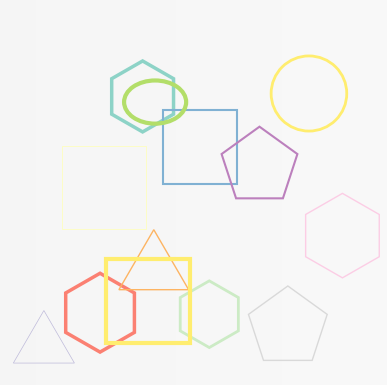[{"shape": "hexagon", "thickness": 2.5, "radius": 0.46, "center": [0.368, 0.749]}, {"shape": "square", "thickness": 0.5, "radius": 0.54, "center": [0.268, 0.513]}, {"shape": "triangle", "thickness": 0.5, "radius": 0.46, "center": [0.113, 0.102]}, {"shape": "hexagon", "thickness": 2.5, "radius": 0.51, "center": [0.258, 0.188]}, {"shape": "square", "thickness": 1.5, "radius": 0.48, "center": [0.516, 0.618]}, {"shape": "triangle", "thickness": 1, "radius": 0.52, "center": [0.397, 0.3]}, {"shape": "oval", "thickness": 3, "radius": 0.4, "center": [0.4, 0.735]}, {"shape": "hexagon", "thickness": 1, "radius": 0.55, "center": [0.884, 0.388]}, {"shape": "pentagon", "thickness": 1, "radius": 0.53, "center": [0.743, 0.15]}, {"shape": "pentagon", "thickness": 1.5, "radius": 0.51, "center": [0.67, 0.568]}, {"shape": "hexagon", "thickness": 2, "radius": 0.43, "center": [0.54, 0.184]}, {"shape": "square", "thickness": 3, "radius": 0.55, "center": [0.382, 0.219]}, {"shape": "circle", "thickness": 2, "radius": 0.49, "center": [0.797, 0.757]}]